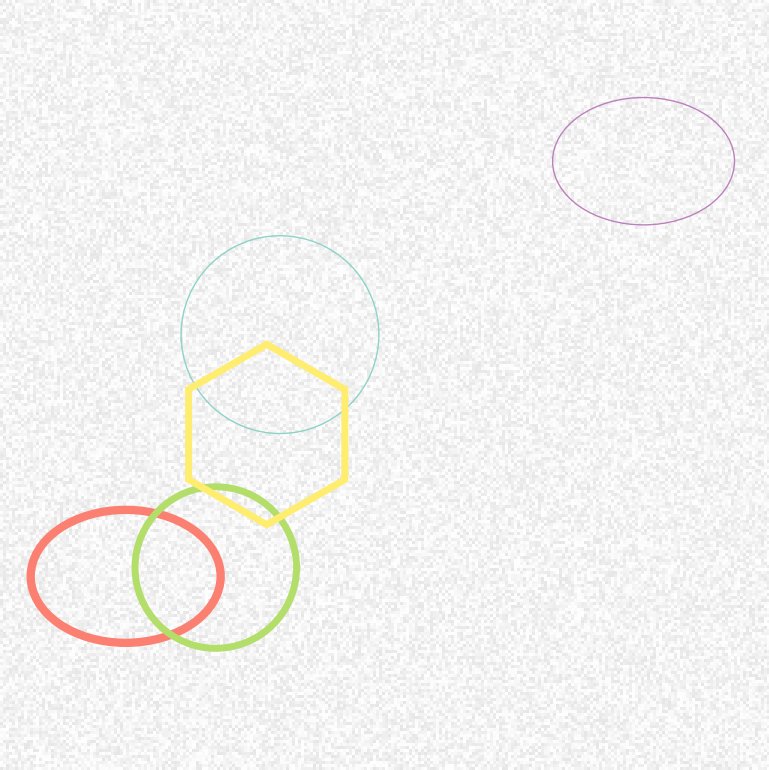[{"shape": "circle", "thickness": 0.5, "radius": 0.64, "center": [0.364, 0.565]}, {"shape": "oval", "thickness": 3, "radius": 0.62, "center": [0.163, 0.251]}, {"shape": "circle", "thickness": 2.5, "radius": 0.52, "center": [0.28, 0.263]}, {"shape": "oval", "thickness": 0.5, "radius": 0.59, "center": [0.836, 0.791]}, {"shape": "hexagon", "thickness": 2.5, "radius": 0.59, "center": [0.346, 0.436]}]